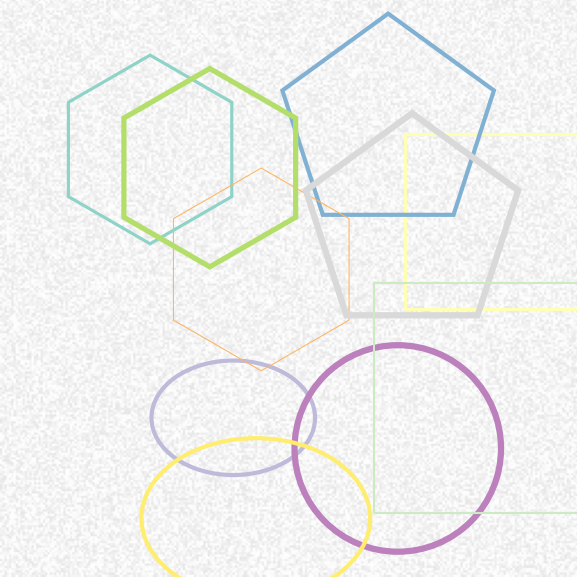[{"shape": "hexagon", "thickness": 1.5, "radius": 0.82, "center": [0.26, 0.74]}, {"shape": "square", "thickness": 1.5, "radius": 0.76, "center": [0.852, 0.615]}, {"shape": "oval", "thickness": 2, "radius": 0.71, "center": [0.404, 0.276]}, {"shape": "pentagon", "thickness": 2, "radius": 0.96, "center": [0.672, 0.783]}, {"shape": "hexagon", "thickness": 0.5, "radius": 0.88, "center": [0.452, 0.533]}, {"shape": "hexagon", "thickness": 2.5, "radius": 0.86, "center": [0.363, 0.709]}, {"shape": "pentagon", "thickness": 3, "radius": 0.97, "center": [0.713, 0.61]}, {"shape": "circle", "thickness": 3, "radius": 0.89, "center": [0.689, 0.223]}, {"shape": "square", "thickness": 1, "radius": 1.0, "center": [0.846, 0.31]}, {"shape": "oval", "thickness": 2, "radius": 0.99, "center": [0.443, 0.102]}]